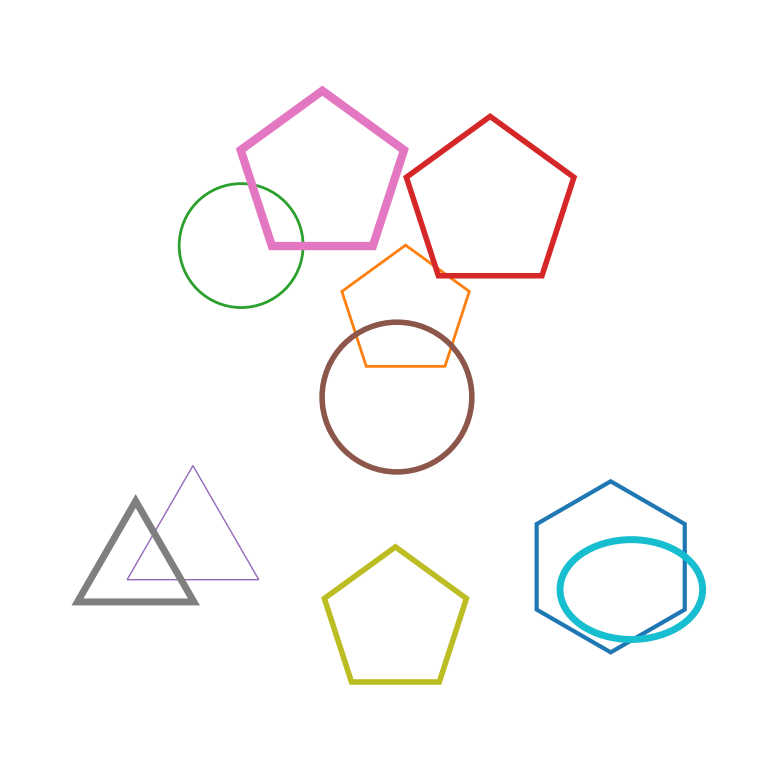[{"shape": "hexagon", "thickness": 1.5, "radius": 0.56, "center": [0.793, 0.264]}, {"shape": "pentagon", "thickness": 1, "radius": 0.43, "center": [0.527, 0.595]}, {"shape": "circle", "thickness": 1, "radius": 0.4, "center": [0.313, 0.681]}, {"shape": "pentagon", "thickness": 2, "radius": 0.57, "center": [0.637, 0.734]}, {"shape": "triangle", "thickness": 0.5, "radius": 0.49, "center": [0.251, 0.297]}, {"shape": "circle", "thickness": 2, "radius": 0.49, "center": [0.516, 0.484]}, {"shape": "pentagon", "thickness": 3, "radius": 0.56, "center": [0.419, 0.771]}, {"shape": "triangle", "thickness": 2.5, "radius": 0.44, "center": [0.176, 0.262]}, {"shape": "pentagon", "thickness": 2, "radius": 0.48, "center": [0.514, 0.193]}, {"shape": "oval", "thickness": 2.5, "radius": 0.46, "center": [0.82, 0.234]}]